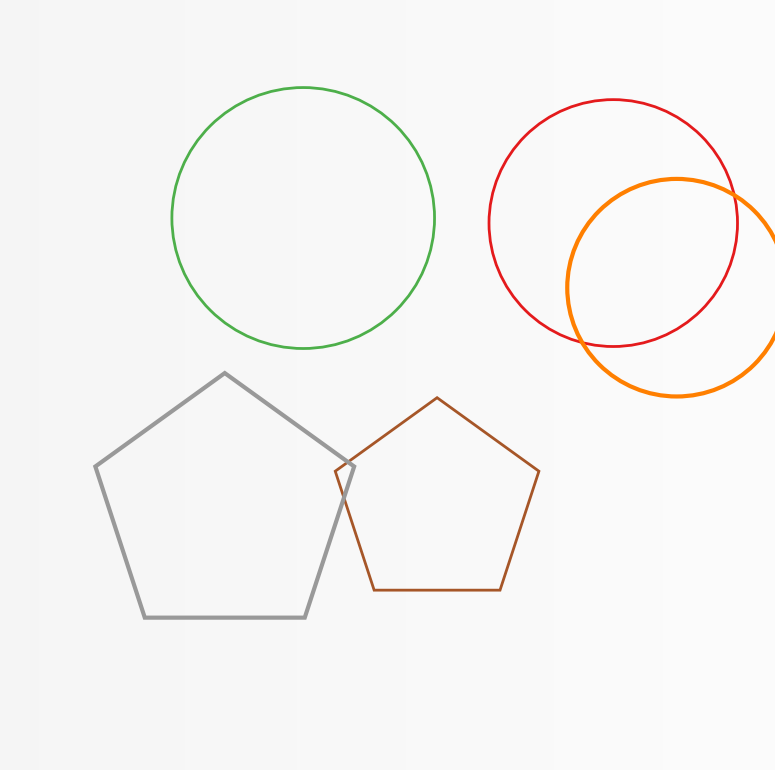[{"shape": "circle", "thickness": 1, "radius": 0.8, "center": [0.791, 0.71]}, {"shape": "circle", "thickness": 1, "radius": 0.85, "center": [0.391, 0.717]}, {"shape": "circle", "thickness": 1.5, "radius": 0.71, "center": [0.873, 0.626]}, {"shape": "pentagon", "thickness": 1, "radius": 0.69, "center": [0.564, 0.345]}, {"shape": "pentagon", "thickness": 1.5, "radius": 0.88, "center": [0.29, 0.34]}]